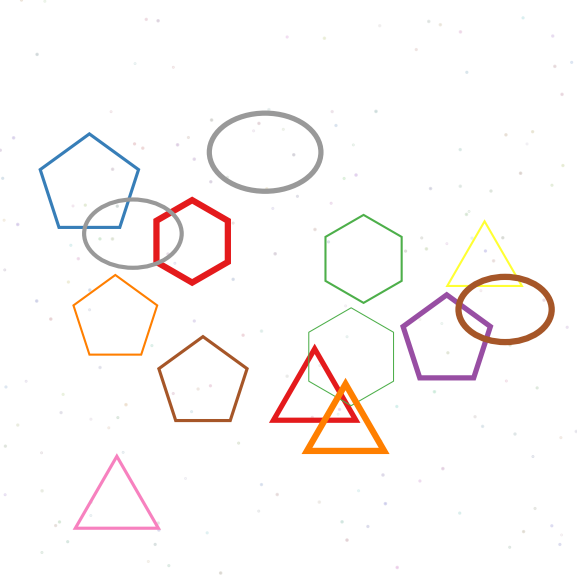[{"shape": "hexagon", "thickness": 3, "radius": 0.36, "center": [0.333, 0.581]}, {"shape": "triangle", "thickness": 2.5, "radius": 0.41, "center": [0.545, 0.313]}, {"shape": "pentagon", "thickness": 1.5, "radius": 0.45, "center": [0.155, 0.678]}, {"shape": "hexagon", "thickness": 0.5, "radius": 0.42, "center": [0.608, 0.381]}, {"shape": "hexagon", "thickness": 1, "radius": 0.38, "center": [0.63, 0.551]}, {"shape": "pentagon", "thickness": 2.5, "radius": 0.4, "center": [0.774, 0.409]}, {"shape": "triangle", "thickness": 3, "radius": 0.39, "center": [0.598, 0.257]}, {"shape": "pentagon", "thickness": 1, "radius": 0.38, "center": [0.2, 0.447]}, {"shape": "triangle", "thickness": 1, "radius": 0.37, "center": [0.839, 0.541]}, {"shape": "pentagon", "thickness": 1.5, "radius": 0.4, "center": [0.351, 0.336]}, {"shape": "oval", "thickness": 3, "radius": 0.4, "center": [0.875, 0.463]}, {"shape": "triangle", "thickness": 1.5, "radius": 0.42, "center": [0.202, 0.126]}, {"shape": "oval", "thickness": 2, "radius": 0.42, "center": [0.23, 0.595]}, {"shape": "oval", "thickness": 2.5, "radius": 0.48, "center": [0.459, 0.736]}]